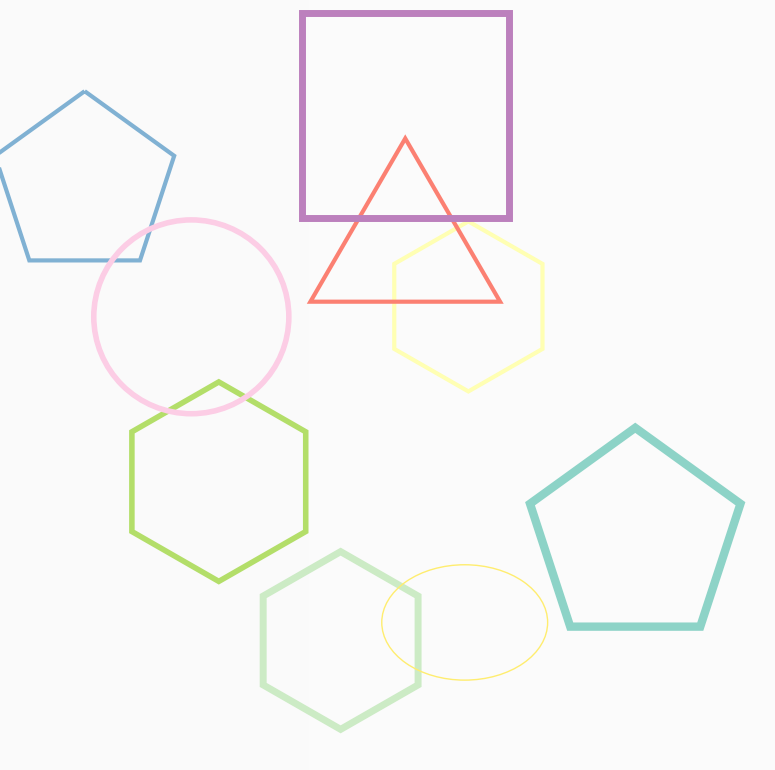[{"shape": "pentagon", "thickness": 3, "radius": 0.71, "center": [0.82, 0.302]}, {"shape": "hexagon", "thickness": 1.5, "radius": 0.55, "center": [0.604, 0.602]}, {"shape": "triangle", "thickness": 1.5, "radius": 0.71, "center": [0.523, 0.679]}, {"shape": "pentagon", "thickness": 1.5, "radius": 0.61, "center": [0.109, 0.76]}, {"shape": "hexagon", "thickness": 2, "radius": 0.65, "center": [0.282, 0.374]}, {"shape": "circle", "thickness": 2, "radius": 0.63, "center": [0.247, 0.589]}, {"shape": "square", "thickness": 2.5, "radius": 0.67, "center": [0.523, 0.85]}, {"shape": "hexagon", "thickness": 2.5, "radius": 0.58, "center": [0.44, 0.168]}, {"shape": "oval", "thickness": 0.5, "radius": 0.54, "center": [0.6, 0.192]}]